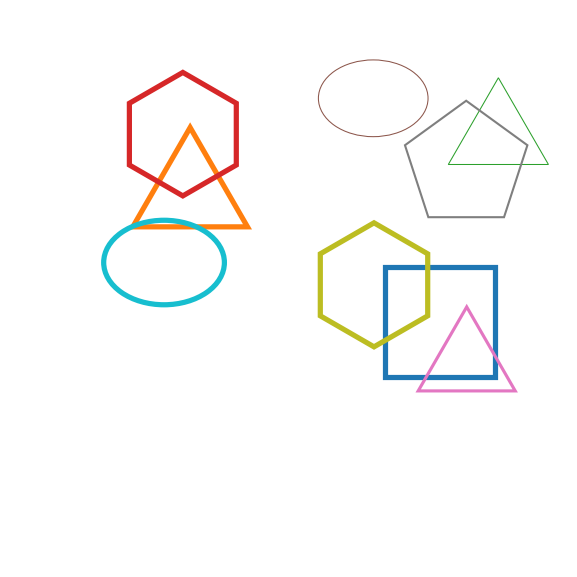[{"shape": "square", "thickness": 2.5, "radius": 0.48, "center": [0.762, 0.441]}, {"shape": "triangle", "thickness": 2.5, "radius": 0.57, "center": [0.329, 0.664]}, {"shape": "triangle", "thickness": 0.5, "radius": 0.5, "center": [0.863, 0.764]}, {"shape": "hexagon", "thickness": 2.5, "radius": 0.53, "center": [0.317, 0.767]}, {"shape": "oval", "thickness": 0.5, "radius": 0.47, "center": [0.646, 0.829]}, {"shape": "triangle", "thickness": 1.5, "radius": 0.48, "center": [0.808, 0.371]}, {"shape": "pentagon", "thickness": 1, "radius": 0.56, "center": [0.807, 0.713]}, {"shape": "hexagon", "thickness": 2.5, "radius": 0.54, "center": [0.648, 0.506]}, {"shape": "oval", "thickness": 2.5, "radius": 0.52, "center": [0.284, 0.545]}]